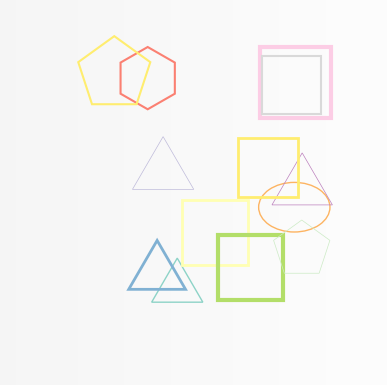[{"shape": "triangle", "thickness": 1, "radius": 0.38, "center": [0.457, 0.253]}, {"shape": "square", "thickness": 2, "radius": 0.43, "center": [0.555, 0.396]}, {"shape": "triangle", "thickness": 0.5, "radius": 0.46, "center": [0.421, 0.554]}, {"shape": "hexagon", "thickness": 1.5, "radius": 0.4, "center": [0.381, 0.797]}, {"shape": "triangle", "thickness": 2, "radius": 0.42, "center": [0.405, 0.291]}, {"shape": "oval", "thickness": 1, "radius": 0.46, "center": [0.759, 0.462]}, {"shape": "square", "thickness": 3, "radius": 0.42, "center": [0.646, 0.306]}, {"shape": "square", "thickness": 3, "radius": 0.46, "center": [0.763, 0.786]}, {"shape": "square", "thickness": 1.5, "radius": 0.38, "center": [0.753, 0.779]}, {"shape": "triangle", "thickness": 0.5, "radius": 0.45, "center": [0.78, 0.513]}, {"shape": "pentagon", "thickness": 0.5, "radius": 0.38, "center": [0.779, 0.352]}, {"shape": "pentagon", "thickness": 1.5, "radius": 0.49, "center": [0.295, 0.808]}, {"shape": "square", "thickness": 2, "radius": 0.38, "center": [0.691, 0.564]}]